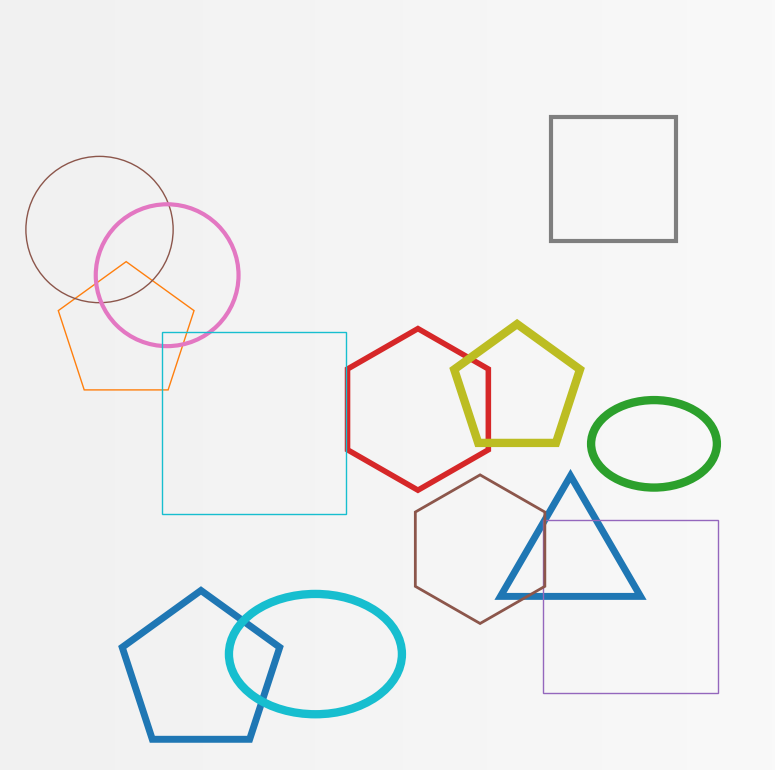[{"shape": "triangle", "thickness": 2.5, "radius": 0.52, "center": [0.736, 0.278]}, {"shape": "pentagon", "thickness": 2.5, "radius": 0.53, "center": [0.259, 0.126]}, {"shape": "pentagon", "thickness": 0.5, "radius": 0.46, "center": [0.163, 0.568]}, {"shape": "oval", "thickness": 3, "radius": 0.41, "center": [0.844, 0.424]}, {"shape": "hexagon", "thickness": 2, "radius": 0.52, "center": [0.539, 0.468]}, {"shape": "square", "thickness": 0.5, "radius": 0.56, "center": [0.814, 0.213]}, {"shape": "hexagon", "thickness": 1, "radius": 0.48, "center": [0.619, 0.287]}, {"shape": "circle", "thickness": 0.5, "radius": 0.48, "center": [0.128, 0.702]}, {"shape": "circle", "thickness": 1.5, "radius": 0.46, "center": [0.216, 0.643]}, {"shape": "square", "thickness": 1.5, "radius": 0.4, "center": [0.792, 0.768]}, {"shape": "pentagon", "thickness": 3, "radius": 0.43, "center": [0.667, 0.494]}, {"shape": "square", "thickness": 0.5, "radius": 0.59, "center": [0.328, 0.451]}, {"shape": "oval", "thickness": 3, "radius": 0.56, "center": [0.407, 0.151]}]